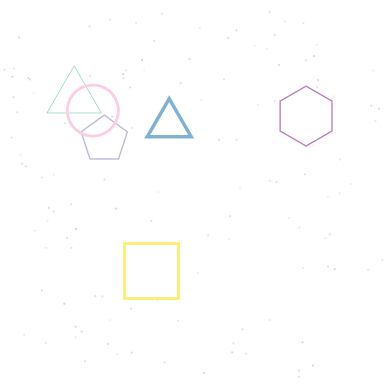[{"shape": "triangle", "thickness": 0.5, "radius": 0.41, "center": [0.193, 0.747]}, {"shape": "pentagon", "thickness": 1, "radius": 0.32, "center": [0.271, 0.638]}, {"shape": "triangle", "thickness": 2.5, "radius": 0.33, "center": [0.439, 0.678]}, {"shape": "circle", "thickness": 2, "radius": 0.33, "center": [0.241, 0.713]}, {"shape": "hexagon", "thickness": 1, "radius": 0.39, "center": [0.795, 0.699]}, {"shape": "square", "thickness": 2, "radius": 0.35, "center": [0.392, 0.298]}]